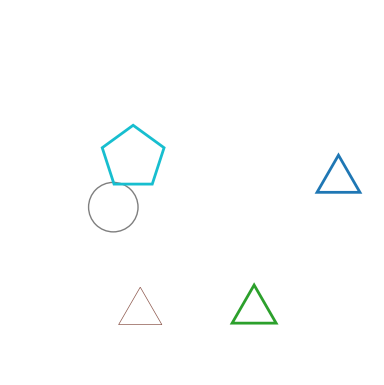[{"shape": "triangle", "thickness": 2, "radius": 0.32, "center": [0.879, 0.533]}, {"shape": "triangle", "thickness": 2, "radius": 0.33, "center": [0.66, 0.194]}, {"shape": "triangle", "thickness": 0.5, "radius": 0.32, "center": [0.364, 0.189]}, {"shape": "circle", "thickness": 1, "radius": 0.32, "center": [0.294, 0.462]}, {"shape": "pentagon", "thickness": 2, "radius": 0.42, "center": [0.346, 0.59]}]